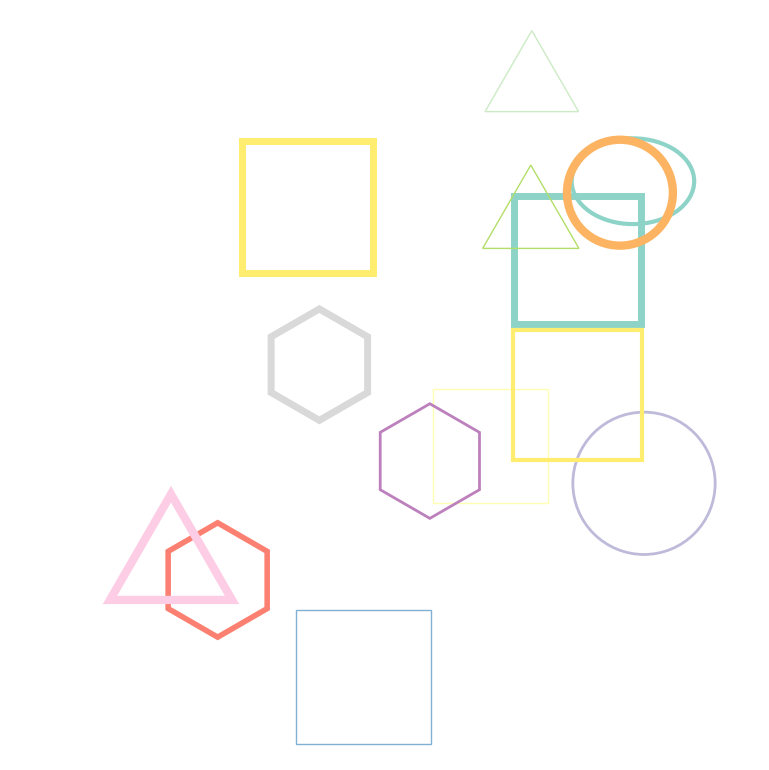[{"shape": "square", "thickness": 2.5, "radius": 0.41, "center": [0.75, 0.662]}, {"shape": "oval", "thickness": 1.5, "radius": 0.4, "center": [0.822, 0.765]}, {"shape": "square", "thickness": 0.5, "radius": 0.37, "center": [0.637, 0.421]}, {"shape": "circle", "thickness": 1, "radius": 0.46, "center": [0.836, 0.372]}, {"shape": "hexagon", "thickness": 2, "radius": 0.37, "center": [0.283, 0.247]}, {"shape": "square", "thickness": 0.5, "radius": 0.44, "center": [0.472, 0.121]}, {"shape": "circle", "thickness": 3, "radius": 0.34, "center": [0.805, 0.75]}, {"shape": "triangle", "thickness": 0.5, "radius": 0.36, "center": [0.689, 0.713]}, {"shape": "triangle", "thickness": 3, "radius": 0.46, "center": [0.222, 0.267]}, {"shape": "hexagon", "thickness": 2.5, "radius": 0.36, "center": [0.415, 0.526]}, {"shape": "hexagon", "thickness": 1, "radius": 0.37, "center": [0.558, 0.401]}, {"shape": "triangle", "thickness": 0.5, "radius": 0.35, "center": [0.691, 0.89]}, {"shape": "square", "thickness": 2.5, "radius": 0.43, "center": [0.399, 0.731]}, {"shape": "square", "thickness": 1.5, "radius": 0.42, "center": [0.75, 0.487]}]